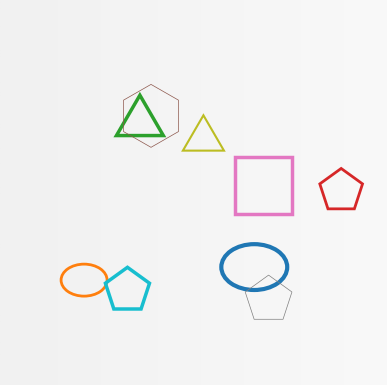[{"shape": "oval", "thickness": 3, "radius": 0.43, "center": [0.656, 0.306]}, {"shape": "oval", "thickness": 2, "radius": 0.3, "center": [0.217, 0.272]}, {"shape": "triangle", "thickness": 2.5, "radius": 0.35, "center": [0.361, 0.683]}, {"shape": "pentagon", "thickness": 2, "radius": 0.29, "center": [0.88, 0.504]}, {"shape": "hexagon", "thickness": 0.5, "radius": 0.41, "center": [0.39, 0.699]}, {"shape": "square", "thickness": 2.5, "radius": 0.37, "center": [0.679, 0.519]}, {"shape": "pentagon", "thickness": 0.5, "radius": 0.32, "center": [0.693, 0.222]}, {"shape": "triangle", "thickness": 1.5, "radius": 0.31, "center": [0.525, 0.639]}, {"shape": "pentagon", "thickness": 2.5, "radius": 0.3, "center": [0.329, 0.246]}]